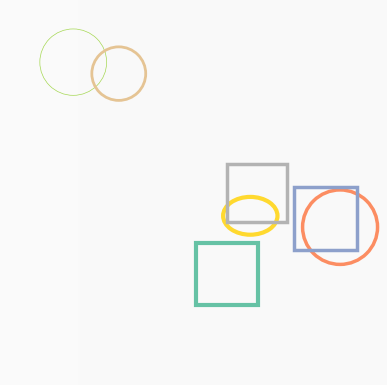[{"shape": "square", "thickness": 3, "radius": 0.4, "center": [0.586, 0.289]}, {"shape": "circle", "thickness": 2.5, "radius": 0.48, "center": [0.878, 0.41]}, {"shape": "square", "thickness": 2.5, "radius": 0.41, "center": [0.84, 0.432]}, {"shape": "circle", "thickness": 0.5, "radius": 0.43, "center": [0.189, 0.839]}, {"shape": "oval", "thickness": 3, "radius": 0.35, "center": [0.646, 0.439]}, {"shape": "circle", "thickness": 2, "radius": 0.35, "center": [0.307, 0.809]}, {"shape": "square", "thickness": 2.5, "radius": 0.38, "center": [0.663, 0.499]}]